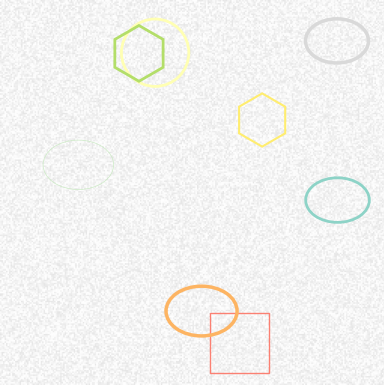[{"shape": "oval", "thickness": 2, "radius": 0.41, "center": [0.877, 0.48]}, {"shape": "circle", "thickness": 2, "radius": 0.44, "center": [0.403, 0.863]}, {"shape": "square", "thickness": 1, "radius": 0.39, "center": [0.623, 0.109]}, {"shape": "oval", "thickness": 2.5, "radius": 0.46, "center": [0.524, 0.192]}, {"shape": "hexagon", "thickness": 2, "radius": 0.36, "center": [0.361, 0.861]}, {"shape": "oval", "thickness": 2.5, "radius": 0.41, "center": [0.875, 0.894]}, {"shape": "oval", "thickness": 0.5, "radius": 0.46, "center": [0.204, 0.572]}, {"shape": "hexagon", "thickness": 1.5, "radius": 0.35, "center": [0.681, 0.688]}]